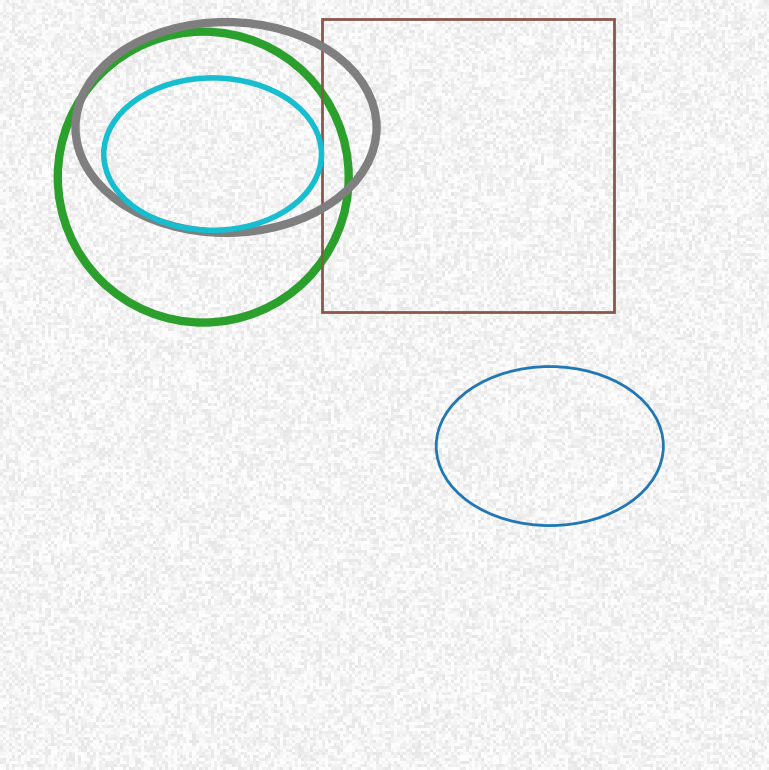[{"shape": "oval", "thickness": 1, "radius": 0.74, "center": [0.714, 0.421]}, {"shape": "circle", "thickness": 3, "radius": 0.94, "center": [0.264, 0.77]}, {"shape": "square", "thickness": 1, "radius": 0.95, "center": [0.608, 0.785]}, {"shape": "oval", "thickness": 3, "radius": 0.98, "center": [0.294, 0.834]}, {"shape": "oval", "thickness": 2, "radius": 0.71, "center": [0.276, 0.8]}]